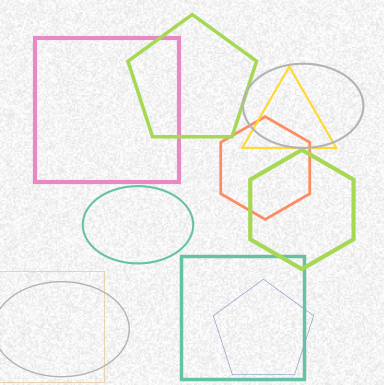[{"shape": "oval", "thickness": 1.5, "radius": 0.72, "center": [0.358, 0.416]}, {"shape": "square", "thickness": 2.5, "radius": 0.8, "center": [0.63, 0.174]}, {"shape": "hexagon", "thickness": 2, "radius": 0.67, "center": [0.689, 0.564]}, {"shape": "pentagon", "thickness": 0.5, "radius": 0.69, "center": [0.684, 0.138]}, {"shape": "square", "thickness": 3, "radius": 0.94, "center": [0.277, 0.714]}, {"shape": "hexagon", "thickness": 3, "radius": 0.77, "center": [0.784, 0.456]}, {"shape": "pentagon", "thickness": 2.5, "radius": 0.88, "center": [0.499, 0.787]}, {"shape": "triangle", "thickness": 1.5, "radius": 0.7, "center": [0.751, 0.686]}, {"shape": "square", "thickness": 0.5, "radius": 0.72, "center": [0.127, 0.152]}, {"shape": "oval", "thickness": 1.5, "radius": 0.78, "center": [0.788, 0.725]}, {"shape": "oval", "thickness": 1, "radius": 0.88, "center": [0.159, 0.145]}]